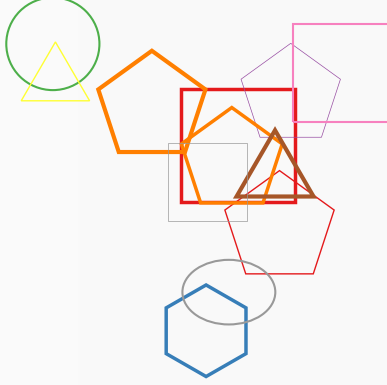[{"shape": "pentagon", "thickness": 1, "radius": 0.74, "center": [0.721, 0.409]}, {"shape": "square", "thickness": 2.5, "radius": 0.73, "center": [0.615, 0.622]}, {"shape": "hexagon", "thickness": 2.5, "radius": 0.59, "center": [0.532, 0.141]}, {"shape": "circle", "thickness": 1.5, "radius": 0.6, "center": [0.136, 0.886]}, {"shape": "pentagon", "thickness": 0.5, "radius": 0.67, "center": [0.75, 0.753]}, {"shape": "pentagon", "thickness": 2.5, "radius": 0.68, "center": [0.598, 0.584]}, {"shape": "pentagon", "thickness": 3, "radius": 0.73, "center": [0.392, 0.723]}, {"shape": "triangle", "thickness": 1, "radius": 0.51, "center": [0.143, 0.789]}, {"shape": "triangle", "thickness": 3, "radius": 0.57, "center": [0.71, 0.547]}, {"shape": "square", "thickness": 1.5, "radius": 0.63, "center": [0.884, 0.81]}, {"shape": "square", "thickness": 0.5, "radius": 0.51, "center": [0.536, 0.528]}, {"shape": "oval", "thickness": 1.5, "radius": 0.6, "center": [0.591, 0.241]}]